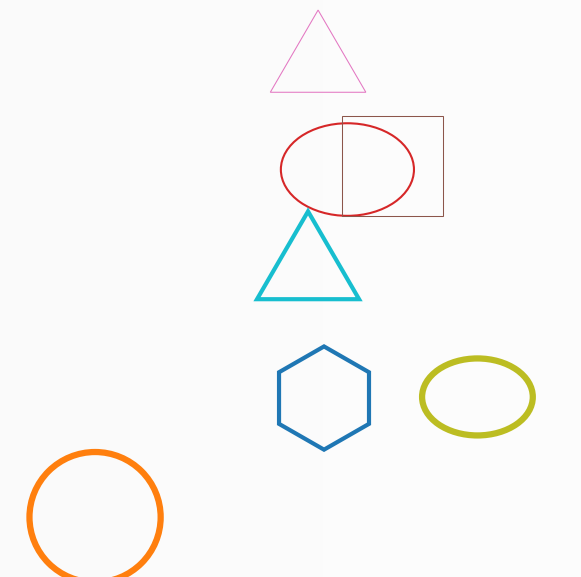[{"shape": "hexagon", "thickness": 2, "radius": 0.45, "center": [0.557, 0.31]}, {"shape": "circle", "thickness": 3, "radius": 0.56, "center": [0.164, 0.104]}, {"shape": "oval", "thickness": 1, "radius": 0.57, "center": [0.598, 0.706]}, {"shape": "square", "thickness": 0.5, "radius": 0.44, "center": [0.676, 0.711]}, {"shape": "triangle", "thickness": 0.5, "radius": 0.47, "center": [0.547, 0.887]}, {"shape": "oval", "thickness": 3, "radius": 0.48, "center": [0.821, 0.312]}, {"shape": "triangle", "thickness": 2, "radius": 0.51, "center": [0.53, 0.532]}]